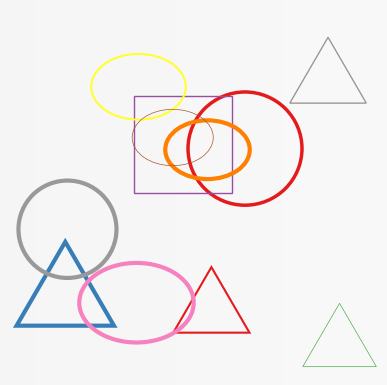[{"shape": "circle", "thickness": 2.5, "radius": 0.74, "center": [0.632, 0.614]}, {"shape": "triangle", "thickness": 1.5, "radius": 0.57, "center": [0.546, 0.193]}, {"shape": "triangle", "thickness": 3, "radius": 0.73, "center": [0.168, 0.227]}, {"shape": "triangle", "thickness": 0.5, "radius": 0.55, "center": [0.876, 0.102]}, {"shape": "square", "thickness": 1, "radius": 0.63, "center": [0.472, 0.625]}, {"shape": "oval", "thickness": 3, "radius": 0.54, "center": [0.536, 0.611]}, {"shape": "oval", "thickness": 1.5, "radius": 0.61, "center": [0.357, 0.775]}, {"shape": "oval", "thickness": 0.5, "radius": 0.52, "center": [0.446, 0.643]}, {"shape": "oval", "thickness": 3, "radius": 0.74, "center": [0.352, 0.214]}, {"shape": "triangle", "thickness": 1, "radius": 0.57, "center": [0.847, 0.789]}, {"shape": "circle", "thickness": 3, "radius": 0.63, "center": [0.174, 0.405]}]